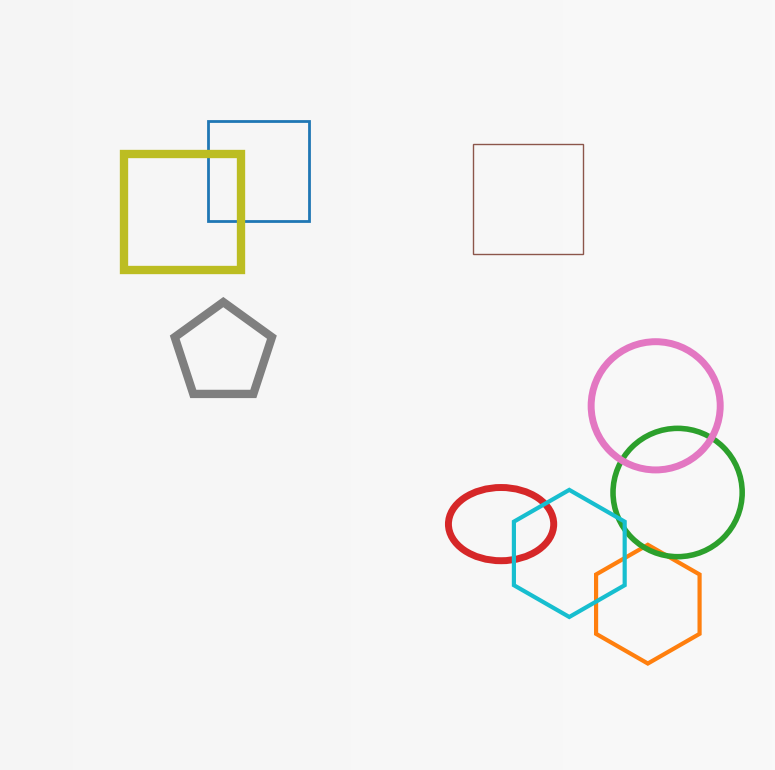[{"shape": "square", "thickness": 1, "radius": 0.33, "center": [0.333, 0.778]}, {"shape": "hexagon", "thickness": 1.5, "radius": 0.39, "center": [0.836, 0.215]}, {"shape": "circle", "thickness": 2, "radius": 0.42, "center": [0.874, 0.36]}, {"shape": "oval", "thickness": 2.5, "radius": 0.34, "center": [0.647, 0.319]}, {"shape": "square", "thickness": 0.5, "radius": 0.36, "center": [0.681, 0.742]}, {"shape": "circle", "thickness": 2.5, "radius": 0.42, "center": [0.846, 0.473]}, {"shape": "pentagon", "thickness": 3, "radius": 0.33, "center": [0.288, 0.542]}, {"shape": "square", "thickness": 3, "radius": 0.38, "center": [0.236, 0.725]}, {"shape": "hexagon", "thickness": 1.5, "radius": 0.41, "center": [0.735, 0.281]}]